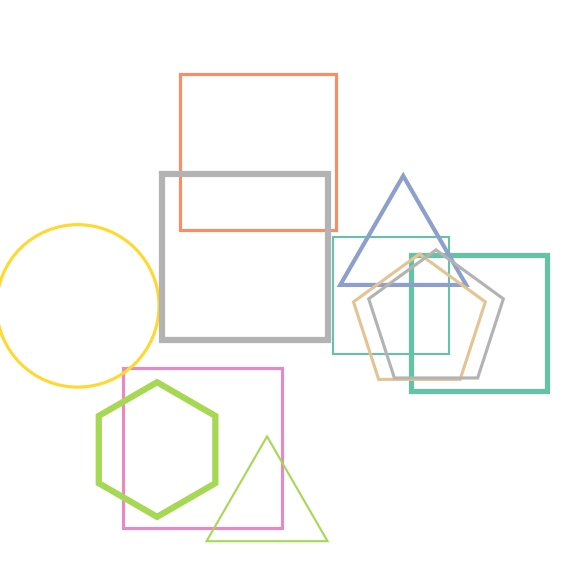[{"shape": "square", "thickness": 2.5, "radius": 0.59, "center": [0.829, 0.44]}, {"shape": "square", "thickness": 1, "radius": 0.5, "center": [0.677, 0.487]}, {"shape": "square", "thickness": 1.5, "radius": 0.68, "center": [0.447, 0.736]}, {"shape": "triangle", "thickness": 2, "radius": 0.63, "center": [0.698, 0.569]}, {"shape": "square", "thickness": 1.5, "radius": 0.69, "center": [0.35, 0.223]}, {"shape": "hexagon", "thickness": 3, "radius": 0.58, "center": [0.272, 0.221]}, {"shape": "triangle", "thickness": 1, "radius": 0.6, "center": [0.462, 0.122]}, {"shape": "circle", "thickness": 1.5, "radius": 0.7, "center": [0.135, 0.469]}, {"shape": "pentagon", "thickness": 1.5, "radius": 0.6, "center": [0.726, 0.439]}, {"shape": "square", "thickness": 3, "radius": 0.72, "center": [0.424, 0.554]}, {"shape": "pentagon", "thickness": 1.5, "radius": 0.61, "center": [0.755, 0.444]}]